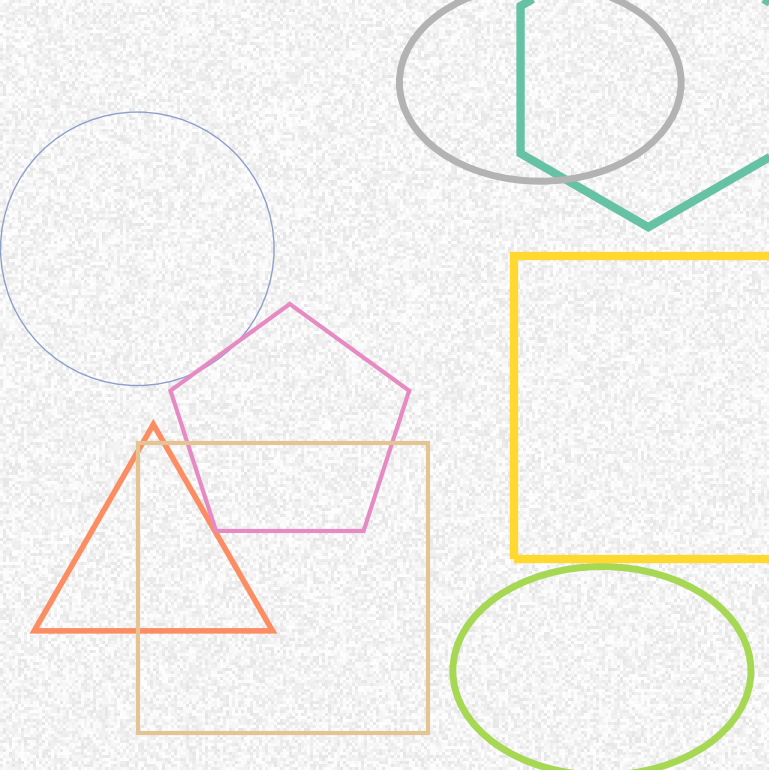[{"shape": "hexagon", "thickness": 3, "radius": 0.96, "center": [0.842, 0.896]}, {"shape": "triangle", "thickness": 2, "radius": 0.89, "center": [0.199, 0.27]}, {"shape": "circle", "thickness": 0.5, "radius": 0.89, "center": [0.178, 0.677]}, {"shape": "pentagon", "thickness": 1.5, "radius": 0.81, "center": [0.376, 0.442]}, {"shape": "oval", "thickness": 2.5, "radius": 0.97, "center": [0.782, 0.129]}, {"shape": "square", "thickness": 3, "radius": 0.98, "center": [0.864, 0.471]}, {"shape": "square", "thickness": 1.5, "radius": 0.94, "center": [0.367, 0.236]}, {"shape": "oval", "thickness": 2.5, "radius": 0.91, "center": [0.702, 0.893]}]